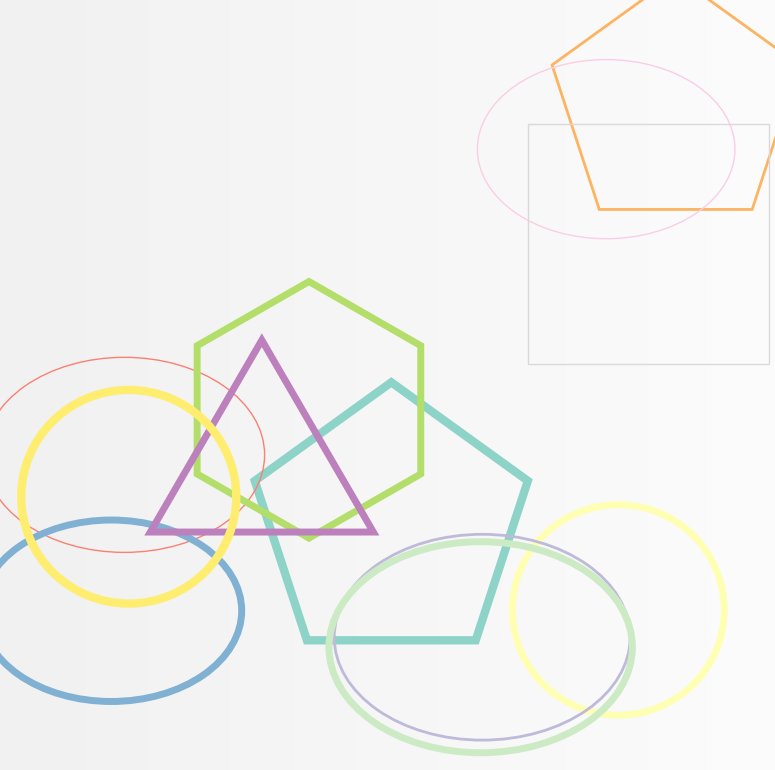[{"shape": "pentagon", "thickness": 3, "radius": 0.93, "center": [0.505, 0.318]}, {"shape": "circle", "thickness": 2.5, "radius": 0.68, "center": [0.798, 0.208]}, {"shape": "oval", "thickness": 1, "radius": 0.95, "center": [0.622, 0.172]}, {"shape": "oval", "thickness": 0.5, "radius": 0.9, "center": [0.16, 0.409]}, {"shape": "oval", "thickness": 2.5, "radius": 0.84, "center": [0.144, 0.207]}, {"shape": "pentagon", "thickness": 1, "radius": 0.84, "center": [0.872, 0.864]}, {"shape": "hexagon", "thickness": 2.5, "radius": 0.83, "center": [0.399, 0.468]}, {"shape": "oval", "thickness": 0.5, "radius": 0.83, "center": [0.782, 0.806]}, {"shape": "square", "thickness": 0.5, "radius": 0.78, "center": [0.837, 0.683]}, {"shape": "triangle", "thickness": 2.5, "radius": 0.83, "center": [0.338, 0.392]}, {"shape": "oval", "thickness": 2.5, "radius": 0.98, "center": [0.62, 0.159]}, {"shape": "circle", "thickness": 3, "radius": 0.69, "center": [0.166, 0.355]}]